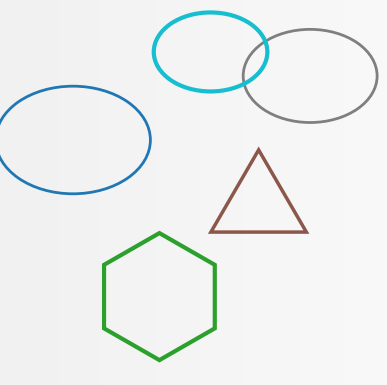[{"shape": "oval", "thickness": 2, "radius": 1.0, "center": [0.188, 0.636]}, {"shape": "hexagon", "thickness": 3, "radius": 0.82, "center": [0.411, 0.23]}, {"shape": "triangle", "thickness": 2.5, "radius": 0.71, "center": [0.667, 0.468]}, {"shape": "oval", "thickness": 2, "radius": 0.86, "center": [0.8, 0.803]}, {"shape": "oval", "thickness": 3, "radius": 0.73, "center": [0.543, 0.865]}]